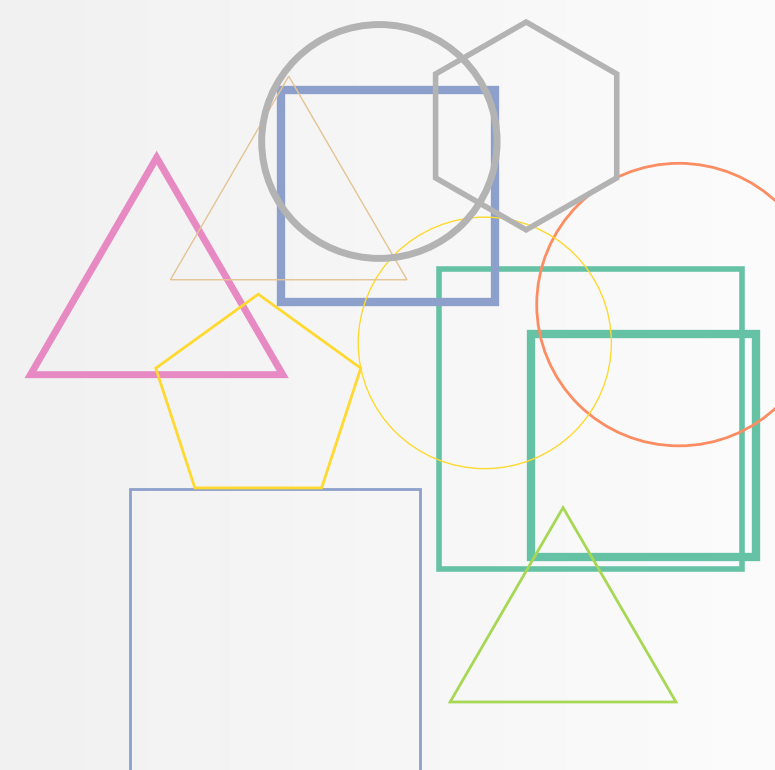[{"shape": "square", "thickness": 2, "radius": 0.98, "center": [0.762, 0.456]}, {"shape": "square", "thickness": 3, "radius": 0.72, "center": [0.83, 0.421]}, {"shape": "circle", "thickness": 1, "radius": 0.92, "center": [0.876, 0.604]}, {"shape": "square", "thickness": 1, "radius": 0.93, "center": [0.355, 0.177]}, {"shape": "square", "thickness": 3, "radius": 0.69, "center": [0.501, 0.746]}, {"shape": "triangle", "thickness": 2.5, "radius": 0.94, "center": [0.202, 0.607]}, {"shape": "triangle", "thickness": 1, "radius": 0.84, "center": [0.726, 0.172]}, {"shape": "pentagon", "thickness": 1, "radius": 0.7, "center": [0.333, 0.479]}, {"shape": "circle", "thickness": 0.5, "radius": 0.82, "center": [0.626, 0.555]}, {"shape": "triangle", "thickness": 0.5, "radius": 0.88, "center": [0.373, 0.725]}, {"shape": "hexagon", "thickness": 2, "radius": 0.67, "center": [0.679, 0.836]}, {"shape": "circle", "thickness": 2.5, "radius": 0.76, "center": [0.49, 0.816]}]